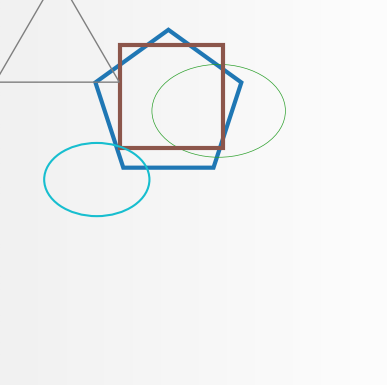[{"shape": "pentagon", "thickness": 3, "radius": 0.99, "center": [0.435, 0.725]}, {"shape": "oval", "thickness": 0.5, "radius": 0.86, "center": [0.564, 0.712]}, {"shape": "square", "thickness": 3, "radius": 0.67, "center": [0.443, 0.749]}, {"shape": "triangle", "thickness": 1, "radius": 0.92, "center": [0.148, 0.879]}, {"shape": "oval", "thickness": 1.5, "radius": 0.68, "center": [0.25, 0.534]}]